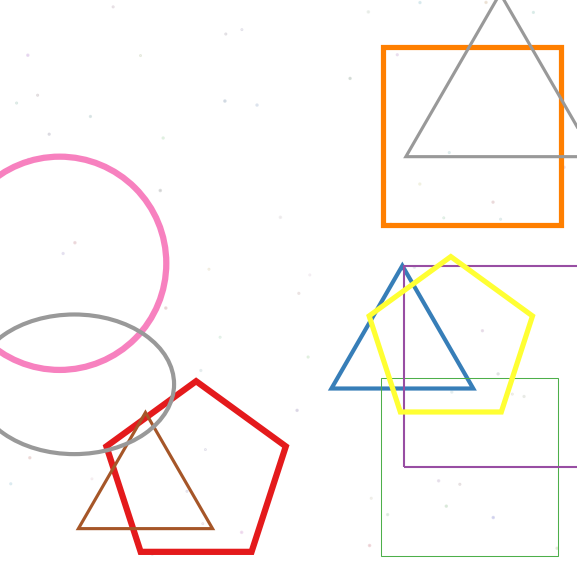[{"shape": "pentagon", "thickness": 3, "radius": 0.82, "center": [0.34, 0.176]}, {"shape": "triangle", "thickness": 2, "radius": 0.71, "center": [0.697, 0.397]}, {"shape": "square", "thickness": 0.5, "radius": 0.77, "center": [0.812, 0.19]}, {"shape": "square", "thickness": 1, "radius": 0.87, "center": [0.873, 0.365]}, {"shape": "square", "thickness": 2.5, "radius": 0.77, "center": [0.817, 0.764]}, {"shape": "pentagon", "thickness": 2.5, "radius": 0.74, "center": [0.781, 0.406]}, {"shape": "triangle", "thickness": 1.5, "radius": 0.67, "center": [0.252, 0.151]}, {"shape": "circle", "thickness": 3, "radius": 0.92, "center": [0.103, 0.543]}, {"shape": "oval", "thickness": 2, "radius": 0.86, "center": [0.129, 0.334]}, {"shape": "triangle", "thickness": 1.5, "radius": 0.94, "center": [0.866, 0.822]}]